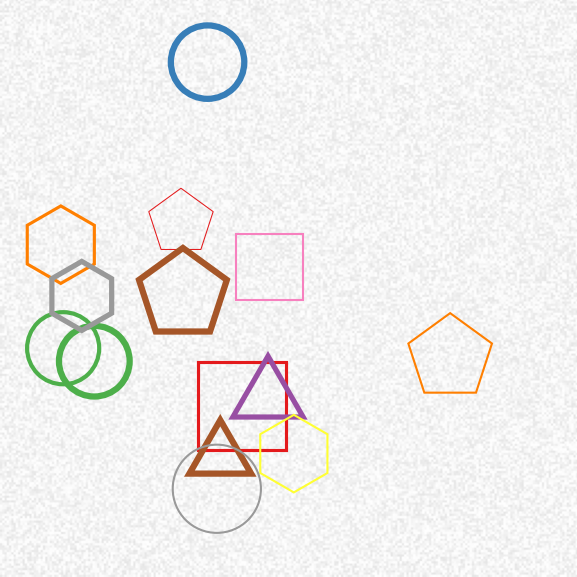[{"shape": "square", "thickness": 1.5, "radius": 0.38, "center": [0.419, 0.296]}, {"shape": "pentagon", "thickness": 0.5, "radius": 0.29, "center": [0.313, 0.615]}, {"shape": "circle", "thickness": 3, "radius": 0.32, "center": [0.359, 0.892]}, {"shape": "circle", "thickness": 2, "radius": 0.31, "center": [0.109, 0.396]}, {"shape": "circle", "thickness": 3, "radius": 0.31, "center": [0.163, 0.374]}, {"shape": "triangle", "thickness": 2.5, "radius": 0.35, "center": [0.464, 0.312]}, {"shape": "hexagon", "thickness": 1.5, "radius": 0.34, "center": [0.105, 0.575]}, {"shape": "pentagon", "thickness": 1, "radius": 0.38, "center": [0.779, 0.381]}, {"shape": "hexagon", "thickness": 1, "radius": 0.34, "center": [0.509, 0.214]}, {"shape": "triangle", "thickness": 3, "radius": 0.31, "center": [0.381, 0.21]}, {"shape": "pentagon", "thickness": 3, "radius": 0.4, "center": [0.317, 0.49]}, {"shape": "square", "thickness": 1, "radius": 0.29, "center": [0.467, 0.537]}, {"shape": "circle", "thickness": 1, "radius": 0.38, "center": [0.375, 0.153]}, {"shape": "hexagon", "thickness": 2.5, "radius": 0.3, "center": [0.142, 0.487]}]